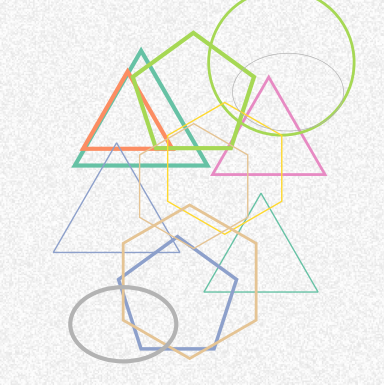[{"shape": "triangle", "thickness": 3, "radius": 0.99, "center": [0.366, 0.669]}, {"shape": "triangle", "thickness": 1, "radius": 0.86, "center": [0.678, 0.327]}, {"shape": "triangle", "thickness": 3, "radius": 0.67, "center": [0.332, 0.68]}, {"shape": "pentagon", "thickness": 2.5, "radius": 0.81, "center": [0.461, 0.224]}, {"shape": "triangle", "thickness": 1, "radius": 0.95, "center": [0.303, 0.439]}, {"shape": "triangle", "thickness": 2, "radius": 0.84, "center": [0.698, 0.631]}, {"shape": "circle", "thickness": 2, "radius": 0.94, "center": [0.731, 0.838]}, {"shape": "pentagon", "thickness": 3, "radius": 0.83, "center": [0.502, 0.749]}, {"shape": "hexagon", "thickness": 1, "radius": 0.86, "center": [0.584, 0.563]}, {"shape": "hexagon", "thickness": 2, "radius": 1.0, "center": [0.493, 0.268]}, {"shape": "hexagon", "thickness": 1, "radius": 0.81, "center": [0.503, 0.517]}, {"shape": "oval", "thickness": 0.5, "radius": 0.72, "center": [0.748, 0.761]}, {"shape": "oval", "thickness": 3, "radius": 0.69, "center": [0.32, 0.158]}]